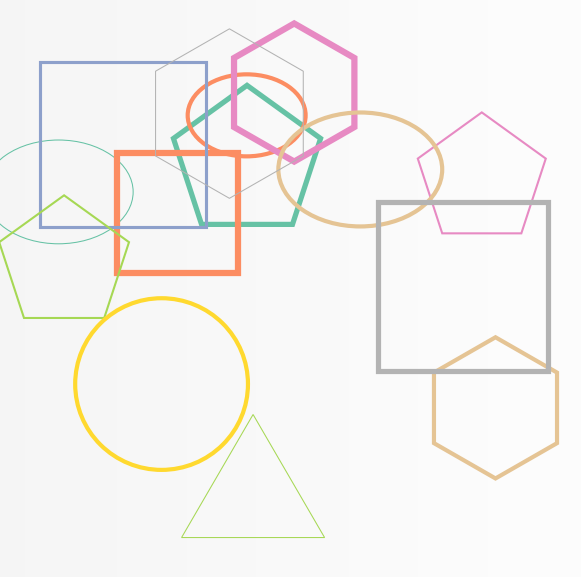[{"shape": "pentagon", "thickness": 2.5, "radius": 0.67, "center": [0.425, 0.718]}, {"shape": "oval", "thickness": 0.5, "radius": 0.64, "center": [0.101, 0.667]}, {"shape": "square", "thickness": 3, "radius": 0.52, "center": [0.305, 0.63]}, {"shape": "oval", "thickness": 2, "radius": 0.51, "center": [0.424, 0.799]}, {"shape": "square", "thickness": 1.5, "radius": 0.71, "center": [0.211, 0.748]}, {"shape": "pentagon", "thickness": 1, "radius": 0.58, "center": [0.829, 0.689]}, {"shape": "hexagon", "thickness": 3, "radius": 0.6, "center": [0.506, 0.839]}, {"shape": "triangle", "thickness": 0.5, "radius": 0.71, "center": [0.435, 0.139]}, {"shape": "pentagon", "thickness": 1, "radius": 0.59, "center": [0.11, 0.544]}, {"shape": "circle", "thickness": 2, "radius": 0.74, "center": [0.278, 0.334]}, {"shape": "oval", "thickness": 2, "radius": 0.7, "center": [0.62, 0.706]}, {"shape": "hexagon", "thickness": 2, "radius": 0.61, "center": [0.852, 0.293]}, {"shape": "square", "thickness": 2.5, "radius": 0.73, "center": [0.797, 0.503]}, {"shape": "hexagon", "thickness": 0.5, "radius": 0.73, "center": [0.395, 0.802]}]